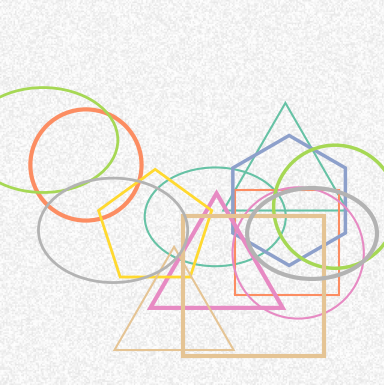[{"shape": "oval", "thickness": 1.5, "radius": 0.92, "center": [0.559, 0.437]}, {"shape": "triangle", "thickness": 1.5, "radius": 0.93, "center": [0.741, 0.546]}, {"shape": "circle", "thickness": 3, "radius": 0.72, "center": [0.223, 0.572]}, {"shape": "square", "thickness": 1.5, "radius": 0.68, "center": [0.745, 0.37]}, {"shape": "hexagon", "thickness": 2.5, "radius": 0.84, "center": [0.751, 0.479]}, {"shape": "circle", "thickness": 1.5, "radius": 0.85, "center": [0.774, 0.343]}, {"shape": "triangle", "thickness": 3, "radius": 0.99, "center": [0.562, 0.3]}, {"shape": "oval", "thickness": 2, "radius": 0.97, "center": [0.111, 0.636]}, {"shape": "circle", "thickness": 2.5, "radius": 0.8, "center": [0.871, 0.463]}, {"shape": "pentagon", "thickness": 2, "radius": 0.77, "center": [0.403, 0.406]}, {"shape": "triangle", "thickness": 1.5, "radius": 0.89, "center": [0.452, 0.18]}, {"shape": "square", "thickness": 3, "radius": 0.91, "center": [0.658, 0.257]}, {"shape": "oval", "thickness": 2, "radius": 0.97, "center": [0.294, 0.402]}, {"shape": "oval", "thickness": 3, "radius": 0.84, "center": [0.811, 0.394]}]